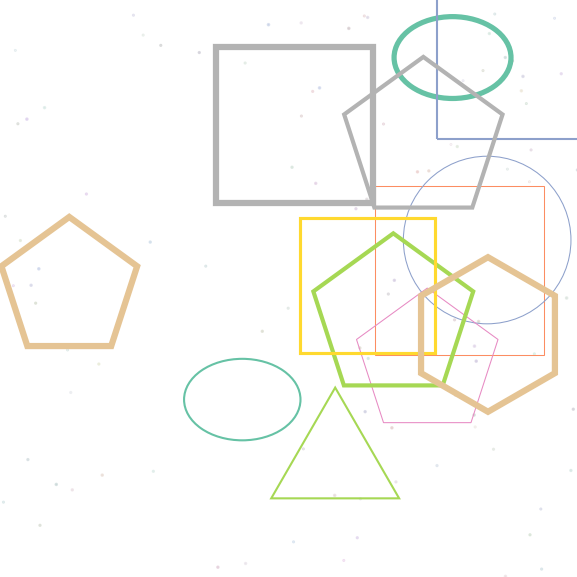[{"shape": "oval", "thickness": 1, "radius": 0.5, "center": [0.42, 0.307]}, {"shape": "oval", "thickness": 2.5, "radius": 0.51, "center": [0.784, 0.899]}, {"shape": "square", "thickness": 0.5, "radius": 0.73, "center": [0.796, 0.531]}, {"shape": "square", "thickness": 1, "radius": 0.68, "center": [0.892, 0.894]}, {"shape": "circle", "thickness": 0.5, "radius": 0.73, "center": [0.844, 0.584]}, {"shape": "pentagon", "thickness": 0.5, "radius": 0.64, "center": [0.74, 0.371]}, {"shape": "triangle", "thickness": 1, "radius": 0.64, "center": [0.58, 0.2]}, {"shape": "pentagon", "thickness": 2, "radius": 0.73, "center": [0.681, 0.449]}, {"shape": "square", "thickness": 1.5, "radius": 0.59, "center": [0.637, 0.505]}, {"shape": "pentagon", "thickness": 3, "radius": 0.62, "center": [0.12, 0.5]}, {"shape": "hexagon", "thickness": 3, "radius": 0.67, "center": [0.845, 0.42]}, {"shape": "square", "thickness": 3, "radius": 0.68, "center": [0.51, 0.783]}, {"shape": "pentagon", "thickness": 2, "radius": 0.72, "center": [0.733, 0.756]}]